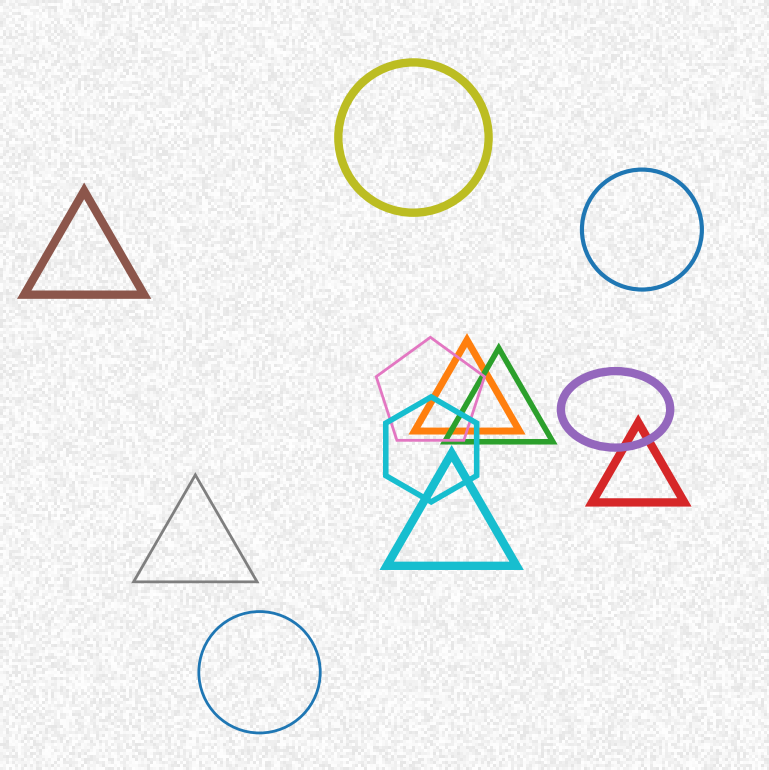[{"shape": "circle", "thickness": 1.5, "radius": 0.39, "center": [0.834, 0.702]}, {"shape": "circle", "thickness": 1, "radius": 0.39, "center": [0.337, 0.127]}, {"shape": "triangle", "thickness": 2.5, "radius": 0.39, "center": [0.607, 0.48]}, {"shape": "triangle", "thickness": 2, "radius": 0.41, "center": [0.648, 0.467]}, {"shape": "triangle", "thickness": 3, "radius": 0.35, "center": [0.829, 0.382]}, {"shape": "oval", "thickness": 3, "radius": 0.35, "center": [0.799, 0.468]}, {"shape": "triangle", "thickness": 3, "radius": 0.45, "center": [0.109, 0.662]}, {"shape": "pentagon", "thickness": 1, "radius": 0.37, "center": [0.559, 0.488]}, {"shape": "triangle", "thickness": 1, "radius": 0.46, "center": [0.254, 0.291]}, {"shape": "circle", "thickness": 3, "radius": 0.49, "center": [0.537, 0.821]}, {"shape": "triangle", "thickness": 3, "radius": 0.49, "center": [0.587, 0.314]}, {"shape": "hexagon", "thickness": 2, "radius": 0.34, "center": [0.56, 0.416]}]